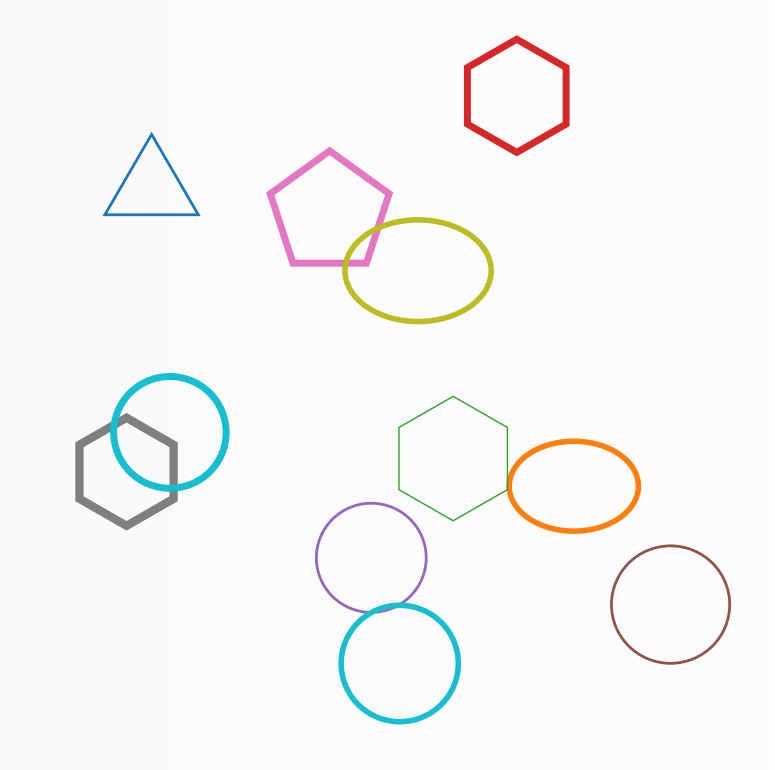[{"shape": "triangle", "thickness": 1, "radius": 0.35, "center": [0.196, 0.756]}, {"shape": "oval", "thickness": 2, "radius": 0.42, "center": [0.74, 0.369]}, {"shape": "hexagon", "thickness": 0.5, "radius": 0.4, "center": [0.585, 0.404]}, {"shape": "hexagon", "thickness": 2.5, "radius": 0.37, "center": [0.667, 0.876]}, {"shape": "circle", "thickness": 1, "radius": 0.35, "center": [0.479, 0.276]}, {"shape": "circle", "thickness": 1, "radius": 0.38, "center": [0.865, 0.215]}, {"shape": "pentagon", "thickness": 2.5, "radius": 0.4, "center": [0.425, 0.723]}, {"shape": "hexagon", "thickness": 3, "radius": 0.35, "center": [0.163, 0.387]}, {"shape": "oval", "thickness": 2, "radius": 0.47, "center": [0.539, 0.648]}, {"shape": "circle", "thickness": 2, "radius": 0.38, "center": [0.516, 0.138]}, {"shape": "circle", "thickness": 2.5, "radius": 0.36, "center": [0.219, 0.438]}]